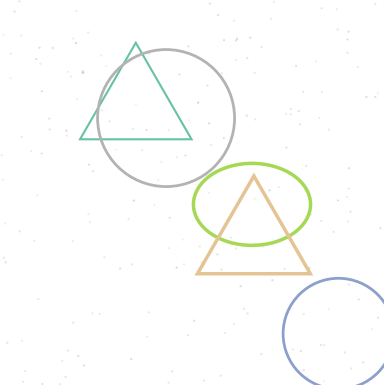[{"shape": "triangle", "thickness": 1.5, "radius": 0.84, "center": [0.353, 0.722]}, {"shape": "circle", "thickness": 2, "radius": 0.72, "center": [0.879, 0.133]}, {"shape": "oval", "thickness": 2.5, "radius": 0.76, "center": [0.655, 0.469]}, {"shape": "triangle", "thickness": 2.5, "radius": 0.85, "center": [0.659, 0.374]}, {"shape": "circle", "thickness": 2, "radius": 0.89, "center": [0.431, 0.693]}]